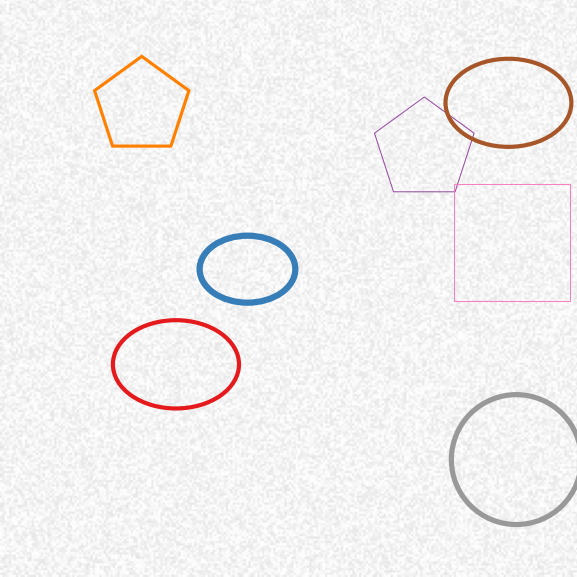[{"shape": "oval", "thickness": 2, "radius": 0.55, "center": [0.305, 0.368]}, {"shape": "oval", "thickness": 3, "radius": 0.41, "center": [0.429, 0.533]}, {"shape": "pentagon", "thickness": 0.5, "radius": 0.45, "center": [0.735, 0.74]}, {"shape": "pentagon", "thickness": 1.5, "radius": 0.43, "center": [0.245, 0.816]}, {"shape": "oval", "thickness": 2, "radius": 0.54, "center": [0.88, 0.821]}, {"shape": "square", "thickness": 0.5, "radius": 0.5, "center": [0.886, 0.579]}, {"shape": "circle", "thickness": 2.5, "radius": 0.56, "center": [0.894, 0.203]}]